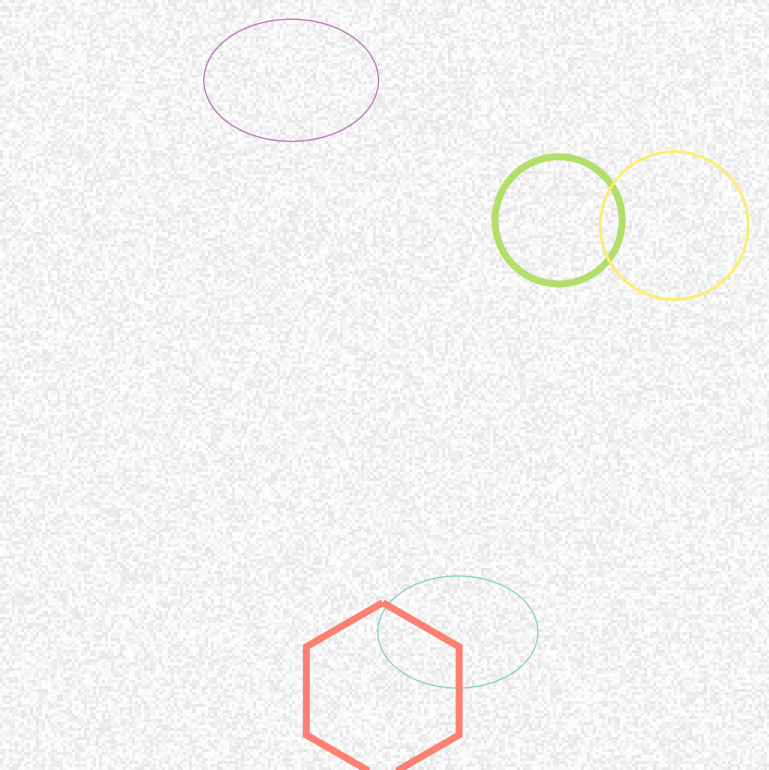[{"shape": "oval", "thickness": 0.5, "radius": 0.52, "center": [0.595, 0.179]}, {"shape": "hexagon", "thickness": 2.5, "radius": 0.57, "center": [0.497, 0.103]}, {"shape": "circle", "thickness": 2.5, "radius": 0.41, "center": [0.725, 0.714]}, {"shape": "oval", "thickness": 0.5, "radius": 0.57, "center": [0.378, 0.896]}, {"shape": "circle", "thickness": 1, "radius": 0.48, "center": [0.876, 0.707]}]